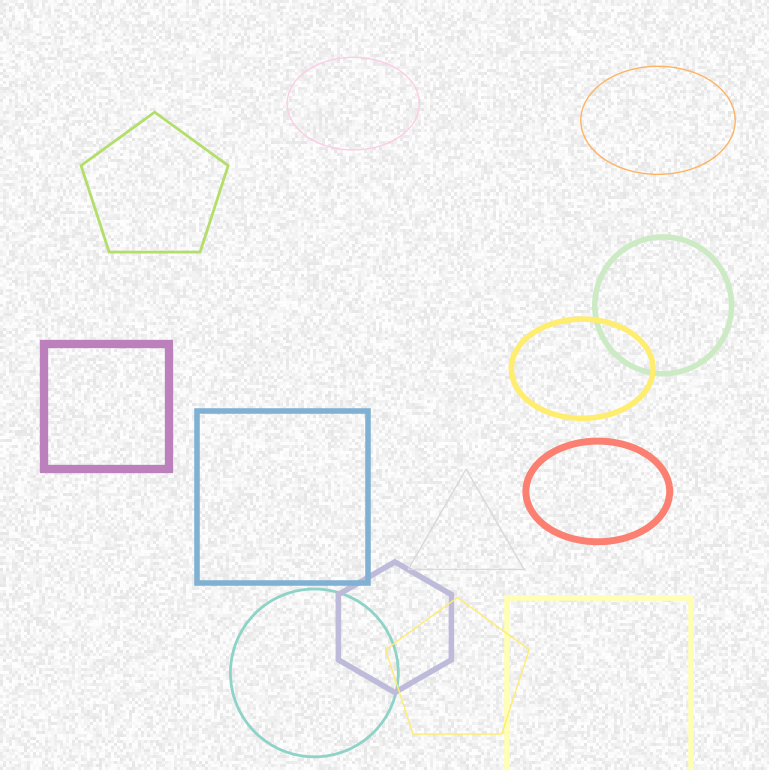[{"shape": "circle", "thickness": 1, "radius": 0.54, "center": [0.408, 0.126]}, {"shape": "square", "thickness": 2, "radius": 0.6, "center": [0.778, 0.104]}, {"shape": "hexagon", "thickness": 2, "radius": 0.42, "center": [0.513, 0.185]}, {"shape": "oval", "thickness": 2.5, "radius": 0.47, "center": [0.776, 0.362]}, {"shape": "square", "thickness": 2, "radius": 0.56, "center": [0.367, 0.355]}, {"shape": "oval", "thickness": 0.5, "radius": 0.5, "center": [0.855, 0.844]}, {"shape": "pentagon", "thickness": 1, "radius": 0.5, "center": [0.201, 0.754]}, {"shape": "oval", "thickness": 0.5, "radius": 0.43, "center": [0.459, 0.865]}, {"shape": "triangle", "thickness": 0.5, "radius": 0.43, "center": [0.605, 0.304]}, {"shape": "square", "thickness": 3, "radius": 0.41, "center": [0.139, 0.472]}, {"shape": "circle", "thickness": 2, "radius": 0.44, "center": [0.861, 0.603]}, {"shape": "oval", "thickness": 2, "radius": 0.46, "center": [0.756, 0.521]}, {"shape": "pentagon", "thickness": 0.5, "radius": 0.49, "center": [0.594, 0.126]}]